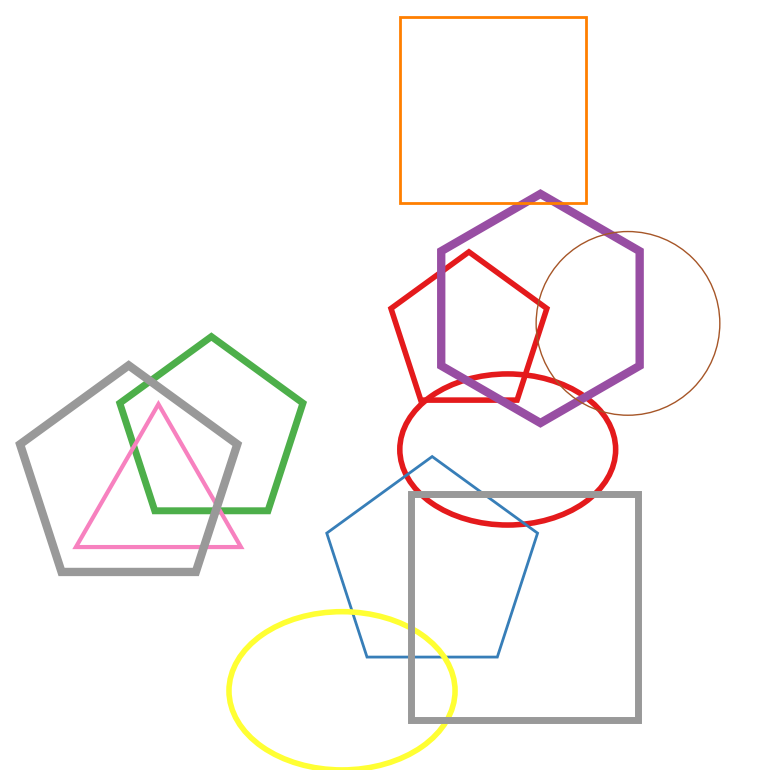[{"shape": "oval", "thickness": 2, "radius": 0.7, "center": [0.659, 0.416]}, {"shape": "pentagon", "thickness": 2, "radius": 0.53, "center": [0.609, 0.566]}, {"shape": "pentagon", "thickness": 1, "radius": 0.72, "center": [0.561, 0.263]}, {"shape": "pentagon", "thickness": 2.5, "radius": 0.63, "center": [0.275, 0.438]}, {"shape": "hexagon", "thickness": 3, "radius": 0.74, "center": [0.702, 0.599]}, {"shape": "square", "thickness": 1, "radius": 0.6, "center": [0.64, 0.857]}, {"shape": "oval", "thickness": 2, "radius": 0.73, "center": [0.444, 0.103]}, {"shape": "circle", "thickness": 0.5, "radius": 0.6, "center": [0.816, 0.58]}, {"shape": "triangle", "thickness": 1.5, "radius": 0.62, "center": [0.206, 0.351]}, {"shape": "pentagon", "thickness": 3, "radius": 0.74, "center": [0.167, 0.377]}, {"shape": "square", "thickness": 2.5, "radius": 0.74, "center": [0.681, 0.212]}]